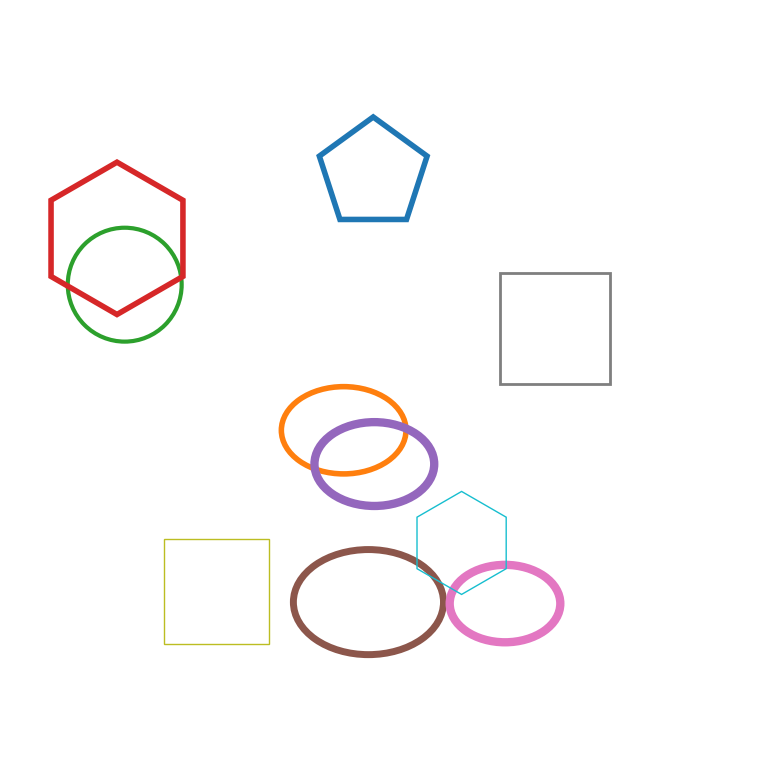[{"shape": "pentagon", "thickness": 2, "radius": 0.37, "center": [0.485, 0.774]}, {"shape": "oval", "thickness": 2, "radius": 0.4, "center": [0.446, 0.441]}, {"shape": "circle", "thickness": 1.5, "radius": 0.37, "center": [0.162, 0.63]}, {"shape": "hexagon", "thickness": 2, "radius": 0.49, "center": [0.152, 0.69]}, {"shape": "oval", "thickness": 3, "radius": 0.39, "center": [0.486, 0.397]}, {"shape": "oval", "thickness": 2.5, "radius": 0.49, "center": [0.478, 0.218]}, {"shape": "oval", "thickness": 3, "radius": 0.36, "center": [0.656, 0.216]}, {"shape": "square", "thickness": 1, "radius": 0.36, "center": [0.721, 0.573]}, {"shape": "square", "thickness": 0.5, "radius": 0.34, "center": [0.281, 0.232]}, {"shape": "hexagon", "thickness": 0.5, "radius": 0.33, "center": [0.599, 0.295]}]